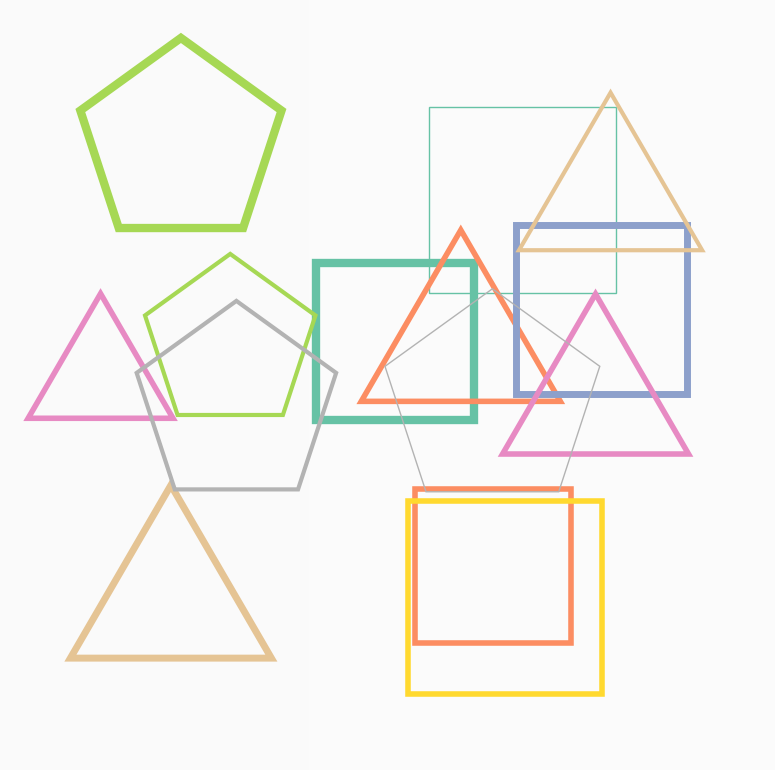[{"shape": "square", "thickness": 0.5, "radius": 0.6, "center": [0.674, 0.74]}, {"shape": "square", "thickness": 3, "radius": 0.51, "center": [0.51, 0.557]}, {"shape": "square", "thickness": 2, "radius": 0.5, "center": [0.636, 0.265]}, {"shape": "triangle", "thickness": 2, "radius": 0.74, "center": [0.595, 0.553]}, {"shape": "square", "thickness": 2.5, "radius": 0.55, "center": [0.776, 0.598]}, {"shape": "triangle", "thickness": 2, "radius": 0.54, "center": [0.13, 0.511]}, {"shape": "triangle", "thickness": 2, "radius": 0.69, "center": [0.768, 0.48]}, {"shape": "pentagon", "thickness": 3, "radius": 0.68, "center": [0.233, 0.814]}, {"shape": "pentagon", "thickness": 1.5, "radius": 0.58, "center": [0.297, 0.555]}, {"shape": "square", "thickness": 2, "radius": 0.63, "center": [0.651, 0.224]}, {"shape": "triangle", "thickness": 2.5, "radius": 0.75, "center": [0.22, 0.22]}, {"shape": "triangle", "thickness": 1.5, "radius": 0.68, "center": [0.788, 0.743]}, {"shape": "pentagon", "thickness": 0.5, "radius": 0.73, "center": [0.635, 0.479]}, {"shape": "pentagon", "thickness": 1.5, "radius": 0.68, "center": [0.305, 0.474]}]